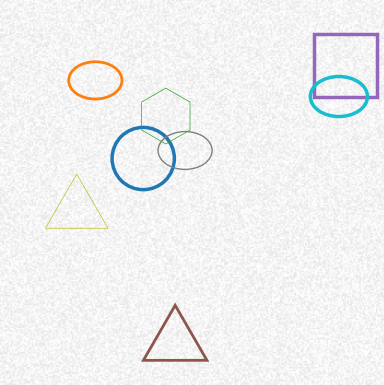[{"shape": "circle", "thickness": 2.5, "radius": 0.4, "center": [0.372, 0.588]}, {"shape": "oval", "thickness": 2, "radius": 0.35, "center": [0.248, 0.791]}, {"shape": "hexagon", "thickness": 0.5, "radius": 0.36, "center": [0.431, 0.699]}, {"shape": "square", "thickness": 2.5, "radius": 0.41, "center": [0.896, 0.831]}, {"shape": "triangle", "thickness": 2, "radius": 0.48, "center": [0.455, 0.112]}, {"shape": "oval", "thickness": 1, "radius": 0.35, "center": [0.481, 0.609]}, {"shape": "triangle", "thickness": 0.5, "radius": 0.47, "center": [0.199, 0.454]}, {"shape": "oval", "thickness": 2.5, "radius": 0.37, "center": [0.88, 0.749]}]